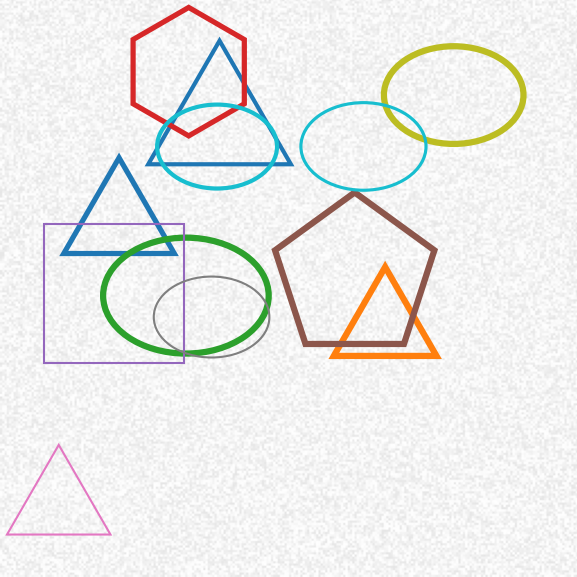[{"shape": "triangle", "thickness": 2, "radius": 0.71, "center": [0.38, 0.786]}, {"shape": "triangle", "thickness": 2.5, "radius": 0.55, "center": [0.206, 0.615]}, {"shape": "triangle", "thickness": 3, "radius": 0.51, "center": [0.667, 0.434]}, {"shape": "oval", "thickness": 3, "radius": 0.72, "center": [0.322, 0.487]}, {"shape": "hexagon", "thickness": 2.5, "radius": 0.56, "center": [0.327, 0.875]}, {"shape": "square", "thickness": 1, "radius": 0.6, "center": [0.197, 0.491]}, {"shape": "pentagon", "thickness": 3, "radius": 0.73, "center": [0.614, 0.521]}, {"shape": "triangle", "thickness": 1, "radius": 0.52, "center": [0.102, 0.125]}, {"shape": "oval", "thickness": 1, "radius": 0.5, "center": [0.366, 0.45]}, {"shape": "oval", "thickness": 3, "radius": 0.6, "center": [0.786, 0.834]}, {"shape": "oval", "thickness": 2, "radius": 0.52, "center": [0.376, 0.745]}, {"shape": "oval", "thickness": 1.5, "radius": 0.54, "center": [0.629, 0.746]}]